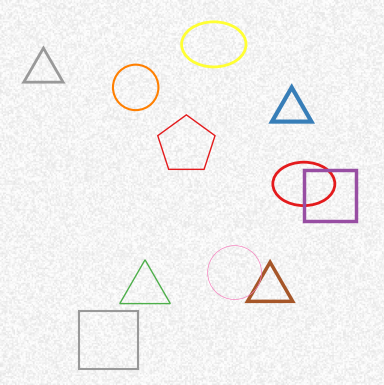[{"shape": "oval", "thickness": 2, "radius": 0.4, "center": [0.789, 0.522]}, {"shape": "pentagon", "thickness": 1, "radius": 0.39, "center": [0.484, 0.623]}, {"shape": "triangle", "thickness": 3, "radius": 0.3, "center": [0.758, 0.714]}, {"shape": "triangle", "thickness": 1, "radius": 0.38, "center": [0.377, 0.249]}, {"shape": "square", "thickness": 2.5, "radius": 0.34, "center": [0.858, 0.492]}, {"shape": "circle", "thickness": 1.5, "radius": 0.3, "center": [0.352, 0.773]}, {"shape": "oval", "thickness": 2, "radius": 0.42, "center": [0.555, 0.885]}, {"shape": "triangle", "thickness": 2.5, "radius": 0.34, "center": [0.702, 0.251]}, {"shape": "circle", "thickness": 0.5, "radius": 0.35, "center": [0.609, 0.292]}, {"shape": "triangle", "thickness": 2, "radius": 0.29, "center": [0.113, 0.816]}, {"shape": "square", "thickness": 1.5, "radius": 0.38, "center": [0.282, 0.117]}]